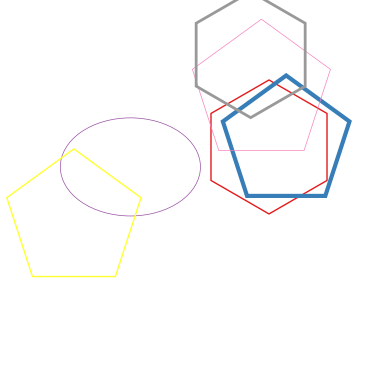[{"shape": "hexagon", "thickness": 1, "radius": 0.87, "center": [0.699, 0.618]}, {"shape": "pentagon", "thickness": 3, "radius": 0.86, "center": [0.743, 0.631]}, {"shape": "oval", "thickness": 0.5, "radius": 0.91, "center": [0.339, 0.566]}, {"shape": "pentagon", "thickness": 1, "radius": 0.92, "center": [0.192, 0.43]}, {"shape": "pentagon", "thickness": 0.5, "radius": 0.94, "center": [0.679, 0.762]}, {"shape": "hexagon", "thickness": 2, "radius": 0.82, "center": [0.651, 0.858]}]